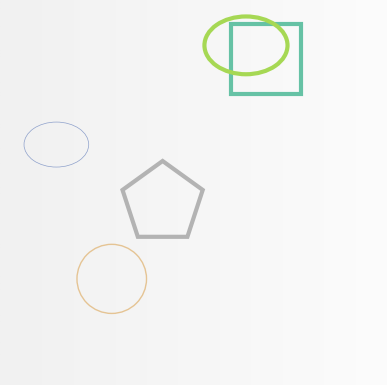[{"shape": "square", "thickness": 3, "radius": 0.45, "center": [0.686, 0.846]}, {"shape": "oval", "thickness": 0.5, "radius": 0.42, "center": [0.145, 0.625]}, {"shape": "oval", "thickness": 3, "radius": 0.54, "center": [0.635, 0.882]}, {"shape": "circle", "thickness": 1, "radius": 0.45, "center": [0.288, 0.276]}, {"shape": "pentagon", "thickness": 3, "radius": 0.54, "center": [0.42, 0.473]}]